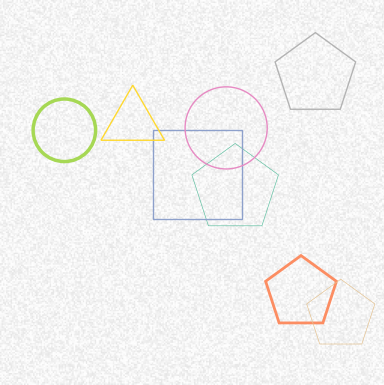[{"shape": "pentagon", "thickness": 0.5, "radius": 0.59, "center": [0.611, 0.509]}, {"shape": "pentagon", "thickness": 2, "radius": 0.48, "center": [0.782, 0.239]}, {"shape": "square", "thickness": 1, "radius": 0.58, "center": [0.513, 0.547]}, {"shape": "circle", "thickness": 1, "radius": 0.53, "center": [0.587, 0.668]}, {"shape": "circle", "thickness": 2.5, "radius": 0.41, "center": [0.167, 0.662]}, {"shape": "triangle", "thickness": 1, "radius": 0.48, "center": [0.345, 0.683]}, {"shape": "pentagon", "thickness": 0.5, "radius": 0.47, "center": [0.885, 0.182]}, {"shape": "pentagon", "thickness": 1, "radius": 0.55, "center": [0.819, 0.805]}]